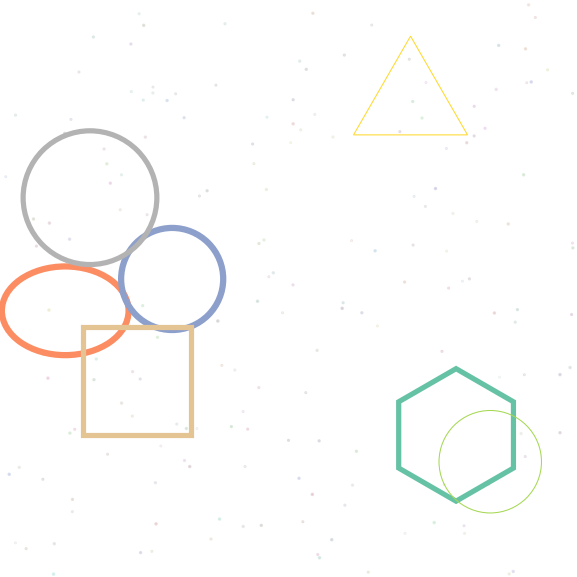[{"shape": "hexagon", "thickness": 2.5, "radius": 0.57, "center": [0.79, 0.246]}, {"shape": "oval", "thickness": 3, "radius": 0.55, "center": [0.113, 0.461]}, {"shape": "circle", "thickness": 3, "radius": 0.44, "center": [0.298, 0.516]}, {"shape": "circle", "thickness": 0.5, "radius": 0.44, "center": [0.849, 0.2]}, {"shape": "triangle", "thickness": 0.5, "radius": 0.57, "center": [0.711, 0.823]}, {"shape": "square", "thickness": 2.5, "radius": 0.47, "center": [0.237, 0.34]}, {"shape": "circle", "thickness": 2.5, "radius": 0.58, "center": [0.156, 0.657]}]